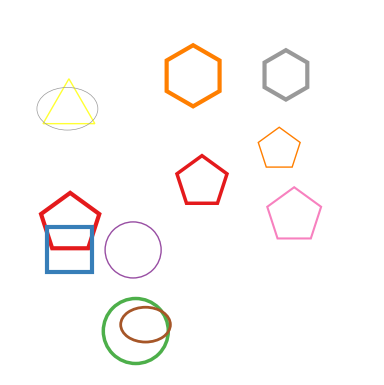[{"shape": "pentagon", "thickness": 2.5, "radius": 0.34, "center": [0.525, 0.527]}, {"shape": "pentagon", "thickness": 3, "radius": 0.4, "center": [0.182, 0.419]}, {"shape": "square", "thickness": 3, "radius": 0.29, "center": [0.18, 0.352]}, {"shape": "circle", "thickness": 2.5, "radius": 0.42, "center": [0.353, 0.14]}, {"shape": "circle", "thickness": 1, "radius": 0.36, "center": [0.346, 0.351]}, {"shape": "pentagon", "thickness": 1, "radius": 0.29, "center": [0.725, 0.612]}, {"shape": "hexagon", "thickness": 3, "radius": 0.4, "center": [0.502, 0.803]}, {"shape": "triangle", "thickness": 1, "radius": 0.39, "center": [0.179, 0.718]}, {"shape": "oval", "thickness": 2, "radius": 0.32, "center": [0.378, 0.157]}, {"shape": "pentagon", "thickness": 1.5, "radius": 0.37, "center": [0.764, 0.44]}, {"shape": "oval", "thickness": 0.5, "radius": 0.4, "center": [0.175, 0.718]}, {"shape": "hexagon", "thickness": 3, "radius": 0.32, "center": [0.743, 0.806]}]